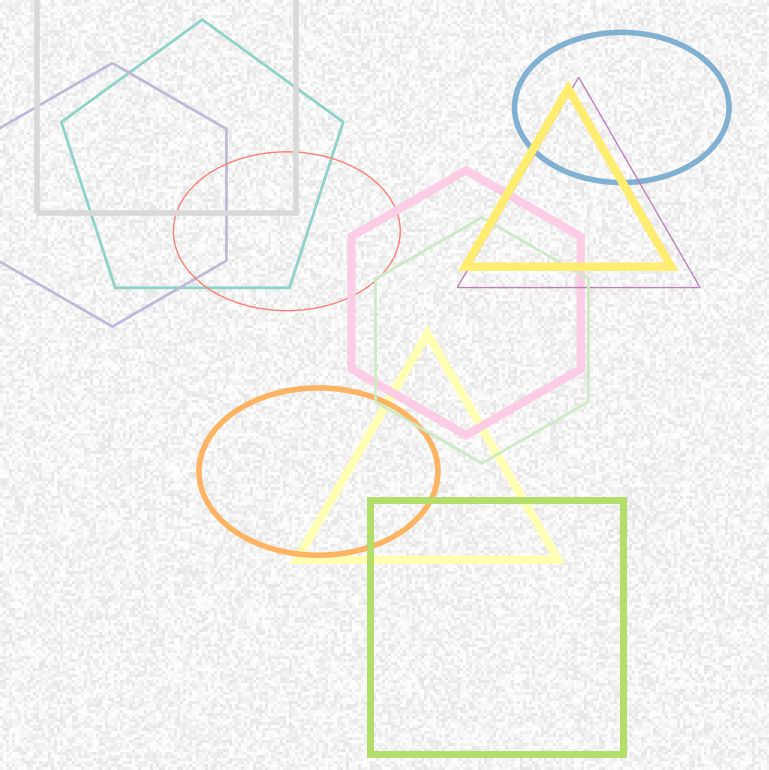[{"shape": "pentagon", "thickness": 1, "radius": 0.96, "center": [0.263, 0.782]}, {"shape": "triangle", "thickness": 3, "radius": 0.98, "center": [0.555, 0.371]}, {"shape": "hexagon", "thickness": 1, "radius": 0.86, "center": [0.146, 0.747]}, {"shape": "oval", "thickness": 0.5, "radius": 0.74, "center": [0.372, 0.7]}, {"shape": "oval", "thickness": 2, "radius": 0.7, "center": [0.808, 0.86]}, {"shape": "oval", "thickness": 2, "radius": 0.78, "center": [0.414, 0.388]}, {"shape": "square", "thickness": 2.5, "radius": 0.82, "center": [0.645, 0.186]}, {"shape": "hexagon", "thickness": 3, "radius": 0.86, "center": [0.605, 0.607]}, {"shape": "square", "thickness": 2, "radius": 0.84, "center": [0.216, 0.892]}, {"shape": "triangle", "thickness": 0.5, "radius": 0.91, "center": [0.752, 0.718]}, {"shape": "hexagon", "thickness": 1, "radius": 0.8, "center": [0.626, 0.558]}, {"shape": "triangle", "thickness": 3, "radius": 0.77, "center": [0.738, 0.731]}]